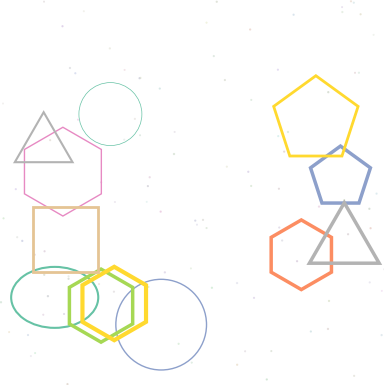[{"shape": "circle", "thickness": 0.5, "radius": 0.41, "center": [0.287, 0.704]}, {"shape": "oval", "thickness": 1.5, "radius": 0.57, "center": [0.142, 0.228]}, {"shape": "hexagon", "thickness": 2.5, "radius": 0.45, "center": [0.783, 0.338]}, {"shape": "circle", "thickness": 1, "radius": 0.59, "center": [0.419, 0.157]}, {"shape": "pentagon", "thickness": 2.5, "radius": 0.41, "center": [0.884, 0.539]}, {"shape": "hexagon", "thickness": 1, "radius": 0.58, "center": [0.163, 0.554]}, {"shape": "hexagon", "thickness": 2.5, "radius": 0.47, "center": [0.262, 0.206]}, {"shape": "hexagon", "thickness": 3, "radius": 0.48, "center": [0.297, 0.212]}, {"shape": "pentagon", "thickness": 2, "radius": 0.58, "center": [0.82, 0.688]}, {"shape": "square", "thickness": 2, "radius": 0.42, "center": [0.171, 0.378]}, {"shape": "triangle", "thickness": 2.5, "radius": 0.52, "center": [0.894, 0.369]}, {"shape": "triangle", "thickness": 1.5, "radius": 0.43, "center": [0.113, 0.622]}]